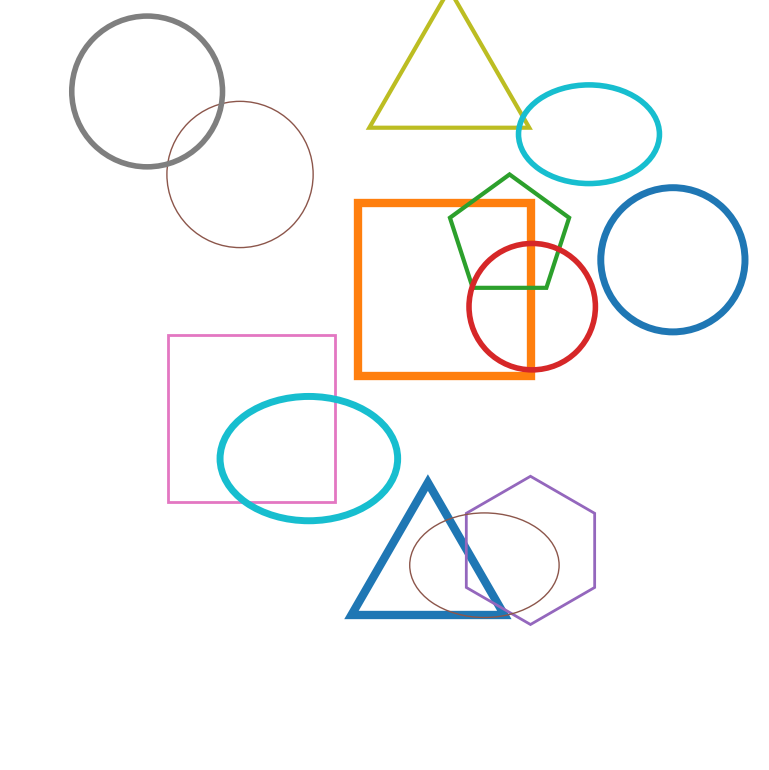[{"shape": "circle", "thickness": 2.5, "radius": 0.47, "center": [0.874, 0.663]}, {"shape": "triangle", "thickness": 3, "radius": 0.57, "center": [0.556, 0.259]}, {"shape": "square", "thickness": 3, "radius": 0.56, "center": [0.578, 0.624]}, {"shape": "pentagon", "thickness": 1.5, "radius": 0.41, "center": [0.662, 0.692]}, {"shape": "circle", "thickness": 2, "radius": 0.41, "center": [0.691, 0.602]}, {"shape": "hexagon", "thickness": 1, "radius": 0.48, "center": [0.689, 0.285]}, {"shape": "circle", "thickness": 0.5, "radius": 0.47, "center": [0.312, 0.773]}, {"shape": "oval", "thickness": 0.5, "radius": 0.49, "center": [0.629, 0.266]}, {"shape": "square", "thickness": 1, "radius": 0.54, "center": [0.326, 0.456]}, {"shape": "circle", "thickness": 2, "radius": 0.49, "center": [0.191, 0.881]}, {"shape": "triangle", "thickness": 1.5, "radius": 0.6, "center": [0.583, 0.894]}, {"shape": "oval", "thickness": 2, "radius": 0.46, "center": [0.765, 0.826]}, {"shape": "oval", "thickness": 2.5, "radius": 0.58, "center": [0.401, 0.404]}]